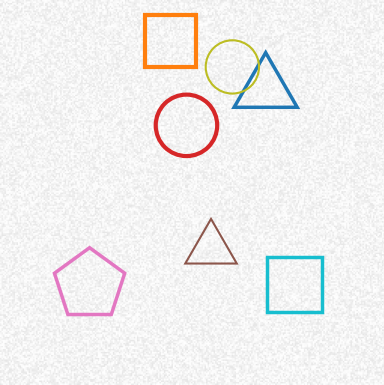[{"shape": "triangle", "thickness": 2.5, "radius": 0.47, "center": [0.69, 0.769]}, {"shape": "square", "thickness": 3, "radius": 0.34, "center": [0.443, 0.894]}, {"shape": "circle", "thickness": 3, "radius": 0.4, "center": [0.484, 0.674]}, {"shape": "triangle", "thickness": 1.5, "radius": 0.39, "center": [0.548, 0.354]}, {"shape": "pentagon", "thickness": 2.5, "radius": 0.48, "center": [0.233, 0.261]}, {"shape": "circle", "thickness": 1.5, "radius": 0.35, "center": [0.604, 0.826]}, {"shape": "square", "thickness": 2.5, "radius": 0.35, "center": [0.766, 0.26]}]